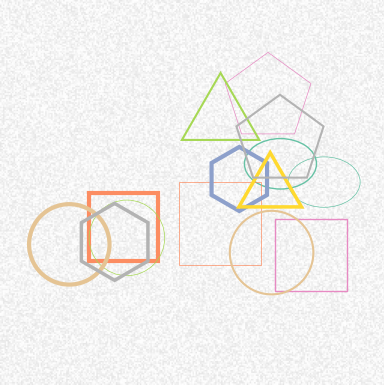[{"shape": "oval", "thickness": 1, "radius": 0.47, "center": [0.728, 0.575]}, {"shape": "oval", "thickness": 0.5, "radius": 0.47, "center": [0.842, 0.527]}, {"shape": "square", "thickness": 0.5, "radius": 0.54, "center": [0.572, 0.42]}, {"shape": "square", "thickness": 3, "radius": 0.44, "center": [0.321, 0.41]}, {"shape": "hexagon", "thickness": 3, "radius": 0.42, "center": [0.622, 0.535]}, {"shape": "pentagon", "thickness": 0.5, "radius": 0.59, "center": [0.696, 0.747]}, {"shape": "square", "thickness": 1, "radius": 0.47, "center": [0.809, 0.337]}, {"shape": "triangle", "thickness": 1.5, "radius": 0.58, "center": [0.573, 0.695]}, {"shape": "circle", "thickness": 0.5, "radius": 0.49, "center": [0.33, 0.382]}, {"shape": "triangle", "thickness": 2.5, "radius": 0.47, "center": [0.702, 0.51]}, {"shape": "circle", "thickness": 3, "radius": 0.52, "center": [0.18, 0.365]}, {"shape": "circle", "thickness": 1.5, "radius": 0.54, "center": [0.705, 0.344]}, {"shape": "pentagon", "thickness": 1.5, "radius": 0.6, "center": [0.727, 0.635]}, {"shape": "hexagon", "thickness": 2.5, "radius": 0.5, "center": [0.298, 0.372]}]